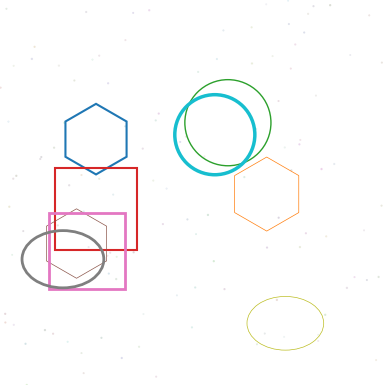[{"shape": "hexagon", "thickness": 1.5, "radius": 0.46, "center": [0.249, 0.639]}, {"shape": "hexagon", "thickness": 0.5, "radius": 0.48, "center": [0.693, 0.496]}, {"shape": "circle", "thickness": 1, "radius": 0.56, "center": [0.592, 0.681]}, {"shape": "square", "thickness": 1.5, "radius": 0.53, "center": [0.25, 0.458]}, {"shape": "hexagon", "thickness": 0.5, "radius": 0.45, "center": [0.199, 0.367]}, {"shape": "square", "thickness": 2, "radius": 0.5, "center": [0.226, 0.348]}, {"shape": "oval", "thickness": 2, "radius": 0.53, "center": [0.163, 0.327]}, {"shape": "oval", "thickness": 0.5, "radius": 0.5, "center": [0.741, 0.16]}, {"shape": "circle", "thickness": 2.5, "radius": 0.52, "center": [0.558, 0.65]}]